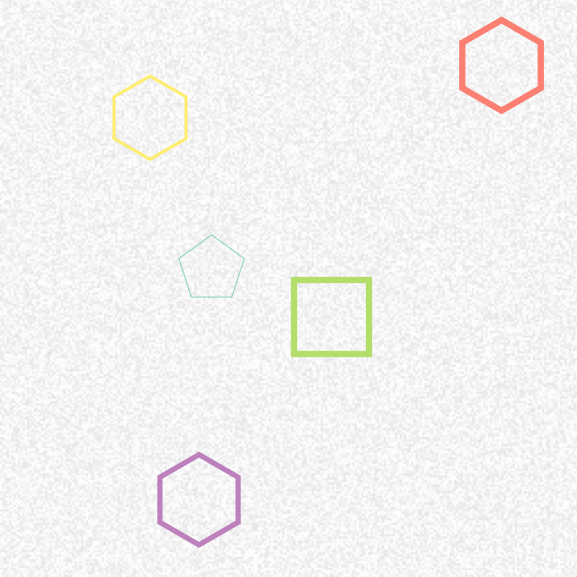[{"shape": "pentagon", "thickness": 0.5, "radius": 0.3, "center": [0.366, 0.533]}, {"shape": "hexagon", "thickness": 3, "radius": 0.39, "center": [0.868, 0.886]}, {"shape": "square", "thickness": 3, "radius": 0.32, "center": [0.574, 0.451]}, {"shape": "hexagon", "thickness": 2.5, "radius": 0.39, "center": [0.345, 0.134]}, {"shape": "hexagon", "thickness": 1.5, "radius": 0.36, "center": [0.26, 0.795]}]